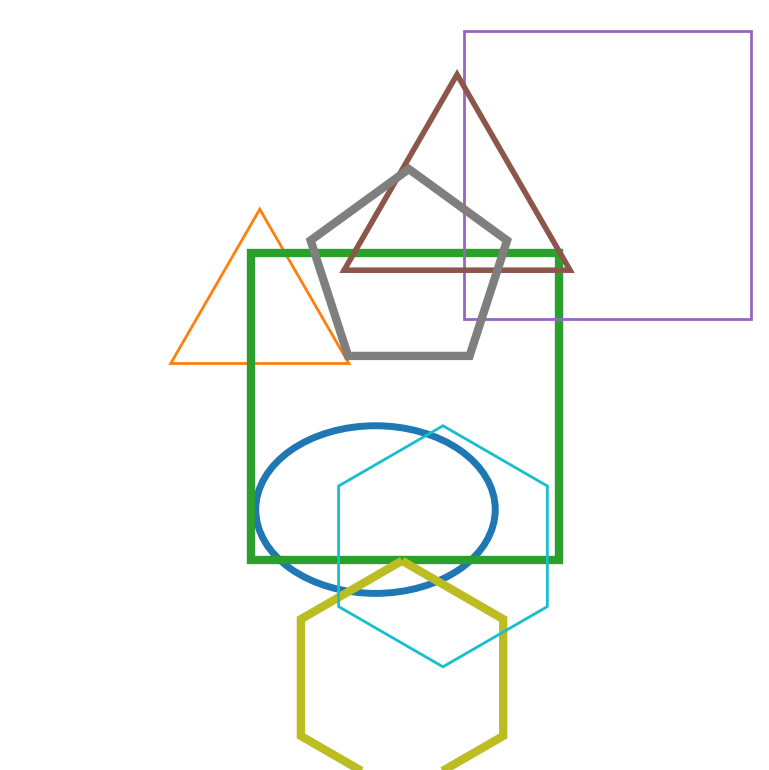[{"shape": "oval", "thickness": 2.5, "radius": 0.78, "center": [0.488, 0.338]}, {"shape": "triangle", "thickness": 1, "radius": 0.67, "center": [0.337, 0.595]}, {"shape": "square", "thickness": 3, "radius": 1.0, "center": [0.526, 0.472]}, {"shape": "square", "thickness": 1, "radius": 0.93, "center": [0.789, 0.773]}, {"shape": "triangle", "thickness": 2, "radius": 0.85, "center": [0.594, 0.734]}, {"shape": "pentagon", "thickness": 3, "radius": 0.67, "center": [0.531, 0.646]}, {"shape": "hexagon", "thickness": 3, "radius": 0.76, "center": [0.522, 0.12]}, {"shape": "hexagon", "thickness": 1, "radius": 0.78, "center": [0.575, 0.291]}]